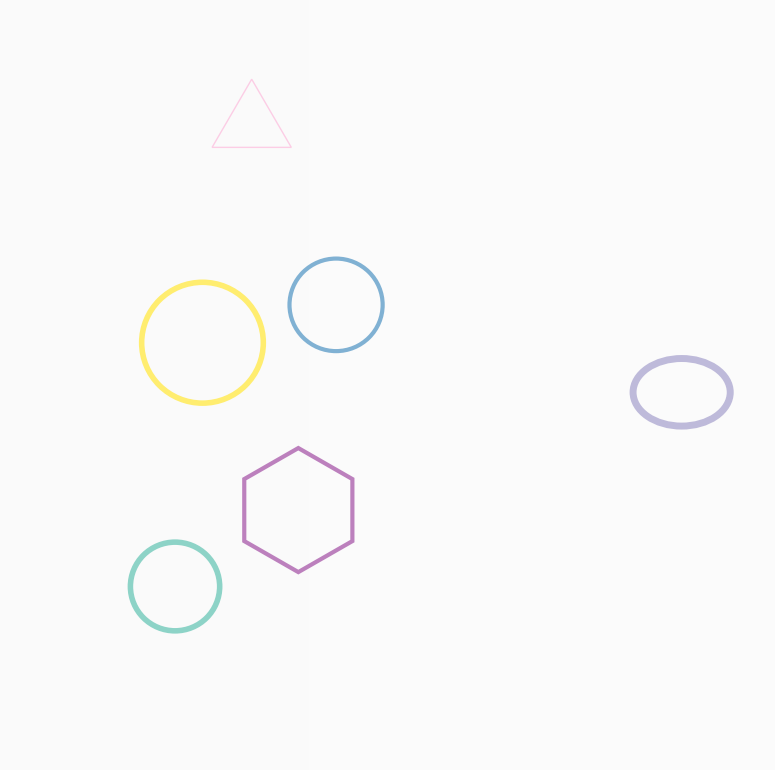[{"shape": "circle", "thickness": 2, "radius": 0.29, "center": [0.226, 0.238]}, {"shape": "oval", "thickness": 2.5, "radius": 0.31, "center": [0.88, 0.491]}, {"shape": "circle", "thickness": 1.5, "radius": 0.3, "center": [0.434, 0.604]}, {"shape": "triangle", "thickness": 0.5, "radius": 0.3, "center": [0.325, 0.838]}, {"shape": "hexagon", "thickness": 1.5, "radius": 0.4, "center": [0.385, 0.338]}, {"shape": "circle", "thickness": 2, "radius": 0.39, "center": [0.261, 0.555]}]